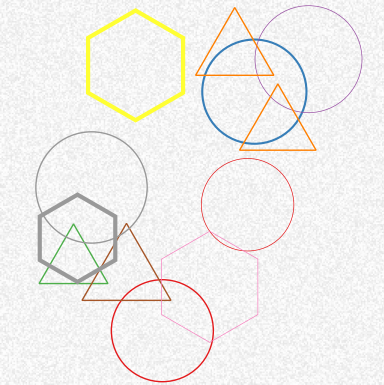[{"shape": "circle", "thickness": 0.5, "radius": 0.6, "center": [0.643, 0.468]}, {"shape": "circle", "thickness": 1, "radius": 0.66, "center": [0.422, 0.141]}, {"shape": "circle", "thickness": 1.5, "radius": 0.68, "center": [0.661, 0.762]}, {"shape": "triangle", "thickness": 1, "radius": 0.52, "center": [0.191, 0.315]}, {"shape": "circle", "thickness": 0.5, "radius": 0.69, "center": [0.801, 0.846]}, {"shape": "triangle", "thickness": 1, "radius": 0.59, "center": [0.61, 0.863]}, {"shape": "triangle", "thickness": 1, "radius": 0.57, "center": [0.722, 0.667]}, {"shape": "hexagon", "thickness": 3, "radius": 0.71, "center": [0.352, 0.83]}, {"shape": "triangle", "thickness": 1, "radius": 0.67, "center": [0.329, 0.287]}, {"shape": "hexagon", "thickness": 0.5, "radius": 0.72, "center": [0.545, 0.255]}, {"shape": "hexagon", "thickness": 3, "radius": 0.57, "center": [0.201, 0.381]}, {"shape": "circle", "thickness": 1, "radius": 0.72, "center": [0.238, 0.513]}]